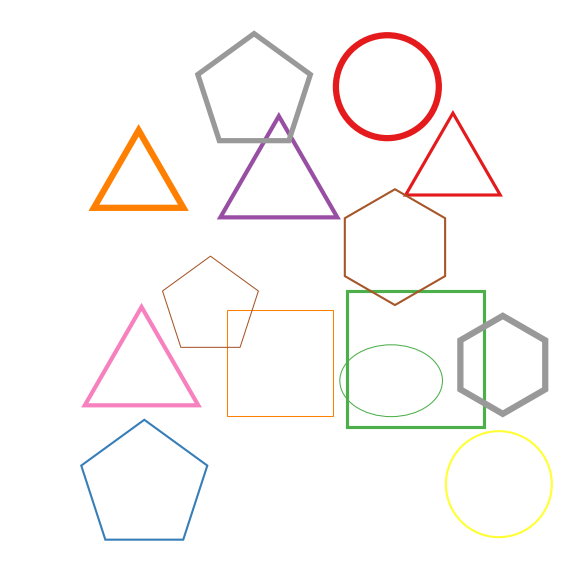[{"shape": "circle", "thickness": 3, "radius": 0.45, "center": [0.671, 0.849]}, {"shape": "triangle", "thickness": 1.5, "radius": 0.47, "center": [0.784, 0.709]}, {"shape": "pentagon", "thickness": 1, "radius": 0.57, "center": [0.25, 0.157]}, {"shape": "square", "thickness": 1.5, "radius": 0.59, "center": [0.719, 0.377]}, {"shape": "oval", "thickness": 0.5, "radius": 0.44, "center": [0.677, 0.34]}, {"shape": "triangle", "thickness": 2, "radius": 0.58, "center": [0.483, 0.681]}, {"shape": "square", "thickness": 0.5, "radius": 0.46, "center": [0.485, 0.371]}, {"shape": "triangle", "thickness": 3, "radius": 0.45, "center": [0.24, 0.684]}, {"shape": "circle", "thickness": 1, "radius": 0.46, "center": [0.864, 0.161]}, {"shape": "pentagon", "thickness": 0.5, "radius": 0.44, "center": [0.364, 0.468]}, {"shape": "hexagon", "thickness": 1, "radius": 0.5, "center": [0.684, 0.571]}, {"shape": "triangle", "thickness": 2, "radius": 0.57, "center": [0.245, 0.354]}, {"shape": "hexagon", "thickness": 3, "radius": 0.42, "center": [0.871, 0.367]}, {"shape": "pentagon", "thickness": 2.5, "radius": 0.51, "center": [0.44, 0.838]}]